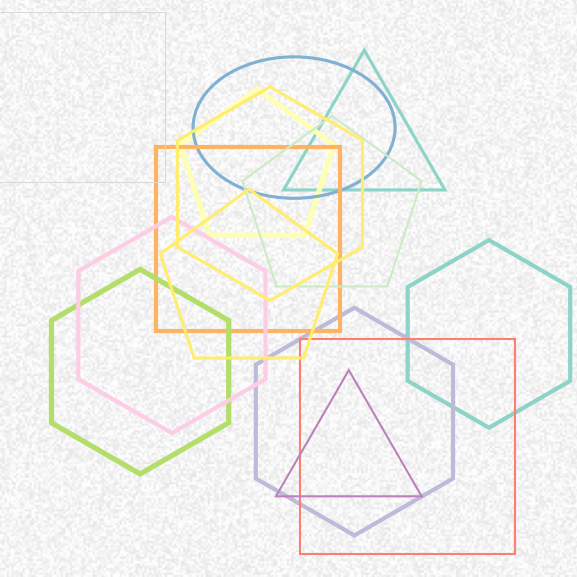[{"shape": "hexagon", "thickness": 2, "radius": 0.81, "center": [0.847, 0.421]}, {"shape": "triangle", "thickness": 1.5, "radius": 0.81, "center": [0.631, 0.751]}, {"shape": "pentagon", "thickness": 2.5, "radius": 0.7, "center": [0.445, 0.705]}, {"shape": "hexagon", "thickness": 2, "radius": 0.99, "center": [0.614, 0.269]}, {"shape": "square", "thickness": 1, "radius": 0.93, "center": [0.705, 0.226]}, {"shape": "oval", "thickness": 1.5, "radius": 0.87, "center": [0.509, 0.778]}, {"shape": "square", "thickness": 2, "radius": 0.8, "center": [0.429, 0.585]}, {"shape": "hexagon", "thickness": 2.5, "radius": 0.89, "center": [0.243, 0.356]}, {"shape": "hexagon", "thickness": 2, "radius": 0.94, "center": [0.298, 0.436]}, {"shape": "square", "thickness": 0.5, "radius": 0.74, "center": [0.139, 0.831]}, {"shape": "triangle", "thickness": 1, "radius": 0.73, "center": [0.604, 0.213]}, {"shape": "pentagon", "thickness": 1, "radius": 0.82, "center": [0.575, 0.635]}, {"shape": "pentagon", "thickness": 1.5, "radius": 0.81, "center": [0.431, 0.51]}, {"shape": "hexagon", "thickness": 1.5, "radius": 0.92, "center": [0.467, 0.664]}]